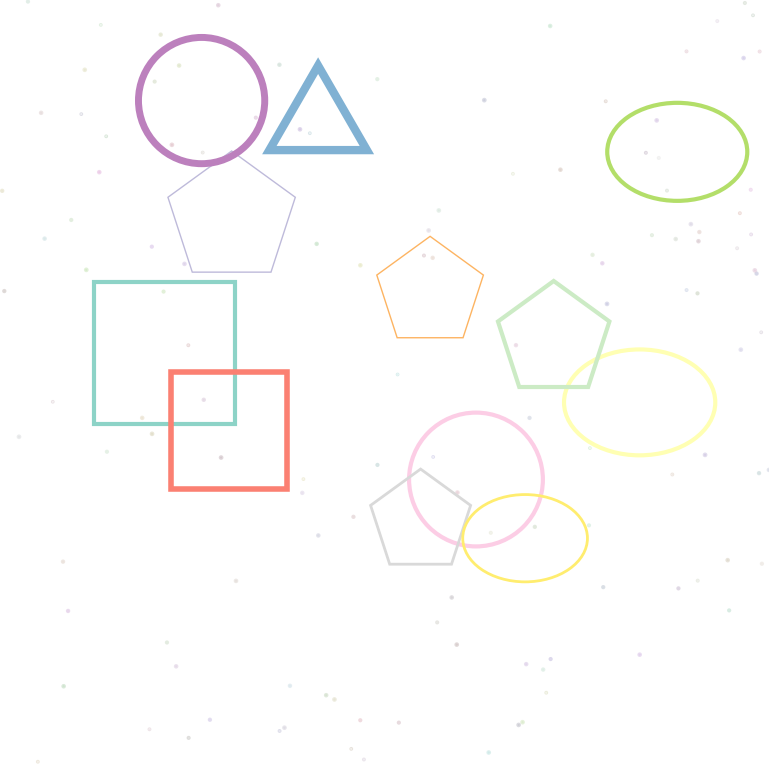[{"shape": "square", "thickness": 1.5, "radius": 0.46, "center": [0.214, 0.542]}, {"shape": "oval", "thickness": 1.5, "radius": 0.49, "center": [0.831, 0.477]}, {"shape": "pentagon", "thickness": 0.5, "radius": 0.43, "center": [0.301, 0.717]}, {"shape": "square", "thickness": 2, "radius": 0.38, "center": [0.297, 0.441]}, {"shape": "triangle", "thickness": 3, "radius": 0.37, "center": [0.413, 0.842]}, {"shape": "pentagon", "thickness": 0.5, "radius": 0.36, "center": [0.559, 0.62]}, {"shape": "oval", "thickness": 1.5, "radius": 0.45, "center": [0.88, 0.803]}, {"shape": "circle", "thickness": 1.5, "radius": 0.43, "center": [0.618, 0.377]}, {"shape": "pentagon", "thickness": 1, "radius": 0.34, "center": [0.546, 0.323]}, {"shape": "circle", "thickness": 2.5, "radius": 0.41, "center": [0.262, 0.869]}, {"shape": "pentagon", "thickness": 1.5, "radius": 0.38, "center": [0.719, 0.559]}, {"shape": "oval", "thickness": 1, "radius": 0.4, "center": [0.682, 0.301]}]